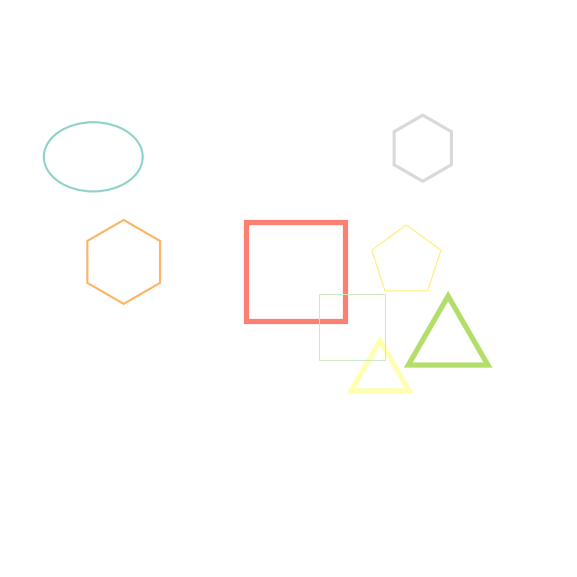[{"shape": "oval", "thickness": 1, "radius": 0.43, "center": [0.161, 0.728]}, {"shape": "triangle", "thickness": 2.5, "radius": 0.29, "center": [0.658, 0.351]}, {"shape": "square", "thickness": 2.5, "radius": 0.43, "center": [0.511, 0.53]}, {"shape": "hexagon", "thickness": 1, "radius": 0.36, "center": [0.214, 0.546]}, {"shape": "triangle", "thickness": 2.5, "radius": 0.4, "center": [0.776, 0.407]}, {"shape": "hexagon", "thickness": 1.5, "radius": 0.29, "center": [0.732, 0.742]}, {"shape": "square", "thickness": 0.5, "radius": 0.29, "center": [0.609, 0.434]}, {"shape": "pentagon", "thickness": 0.5, "radius": 0.32, "center": [0.704, 0.547]}]